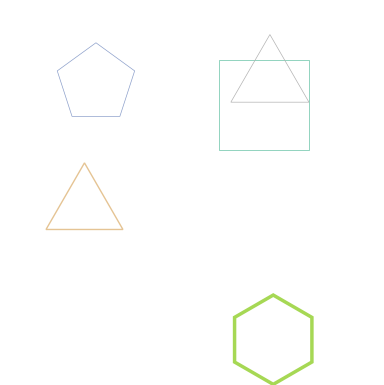[{"shape": "square", "thickness": 0.5, "radius": 0.59, "center": [0.686, 0.728]}, {"shape": "pentagon", "thickness": 0.5, "radius": 0.53, "center": [0.249, 0.783]}, {"shape": "hexagon", "thickness": 2.5, "radius": 0.58, "center": [0.71, 0.118]}, {"shape": "triangle", "thickness": 1, "radius": 0.58, "center": [0.219, 0.462]}, {"shape": "triangle", "thickness": 0.5, "radius": 0.59, "center": [0.701, 0.793]}]